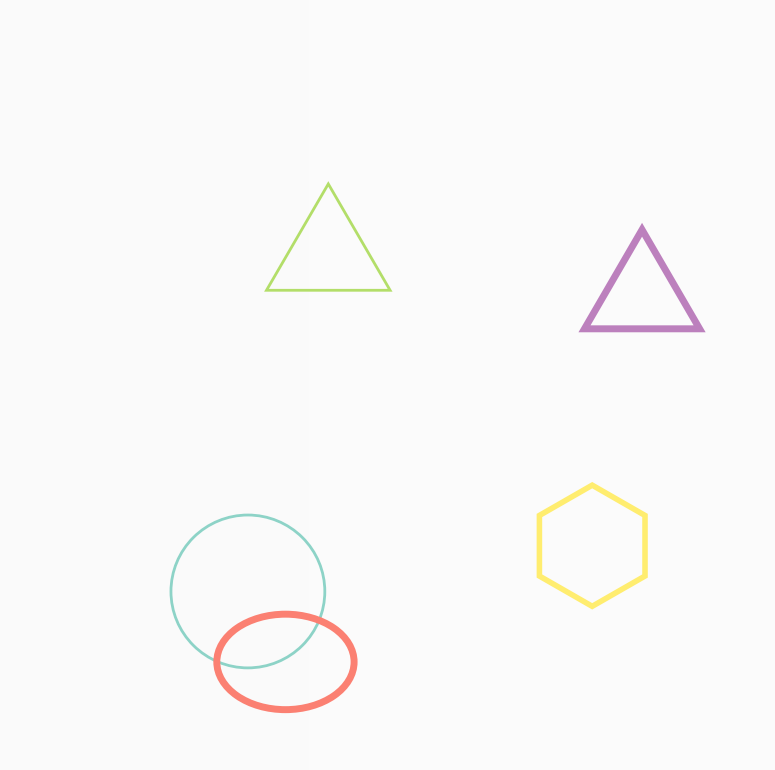[{"shape": "circle", "thickness": 1, "radius": 0.5, "center": [0.32, 0.232]}, {"shape": "oval", "thickness": 2.5, "radius": 0.44, "center": [0.368, 0.14]}, {"shape": "triangle", "thickness": 1, "radius": 0.46, "center": [0.424, 0.669]}, {"shape": "triangle", "thickness": 2.5, "radius": 0.43, "center": [0.828, 0.616]}, {"shape": "hexagon", "thickness": 2, "radius": 0.39, "center": [0.764, 0.291]}]